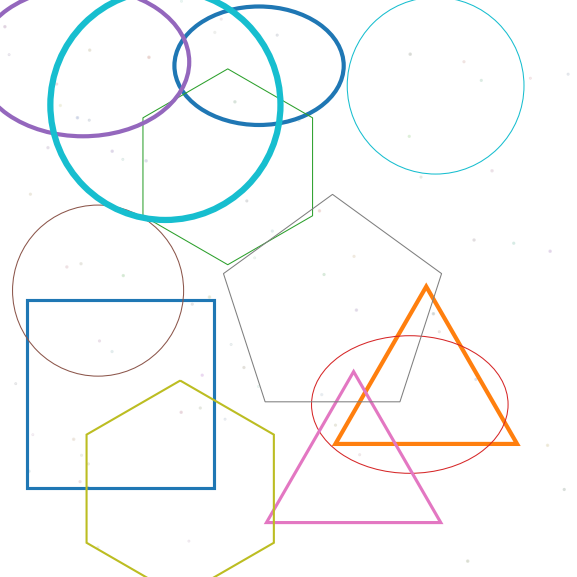[{"shape": "square", "thickness": 1.5, "radius": 0.81, "center": [0.208, 0.317]}, {"shape": "oval", "thickness": 2, "radius": 0.73, "center": [0.449, 0.885]}, {"shape": "triangle", "thickness": 2, "radius": 0.91, "center": [0.738, 0.321]}, {"shape": "hexagon", "thickness": 0.5, "radius": 0.85, "center": [0.394, 0.71]}, {"shape": "oval", "thickness": 0.5, "radius": 0.85, "center": [0.71, 0.299]}, {"shape": "oval", "thickness": 2, "radius": 0.92, "center": [0.144, 0.892]}, {"shape": "circle", "thickness": 0.5, "radius": 0.74, "center": [0.17, 0.496]}, {"shape": "triangle", "thickness": 1.5, "radius": 0.87, "center": [0.612, 0.181]}, {"shape": "pentagon", "thickness": 0.5, "radius": 0.99, "center": [0.576, 0.464]}, {"shape": "hexagon", "thickness": 1, "radius": 0.94, "center": [0.312, 0.153]}, {"shape": "circle", "thickness": 3, "radius": 1.0, "center": [0.286, 0.817]}, {"shape": "circle", "thickness": 0.5, "radius": 0.77, "center": [0.754, 0.851]}]